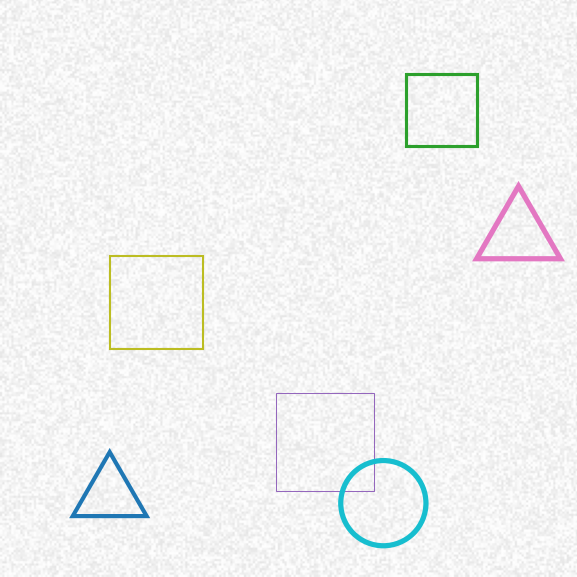[{"shape": "triangle", "thickness": 2, "radius": 0.37, "center": [0.19, 0.142]}, {"shape": "square", "thickness": 1.5, "radius": 0.31, "center": [0.764, 0.808]}, {"shape": "square", "thickness": 0.5, "radius": 0.42, "center": [0.562, 0.234]}, {"shape": "triangle", "thickness": 2.5, "radius": 0.42, "center": [0.898, 0.593]}, {"shape": "square", "thickness": 1, "radius": 0.4, "center": [0.27, 0.475]}, {"shape": "circle", "thickness": 2.5, "radius": 0.37, "center": [0.664, 0.128]}]